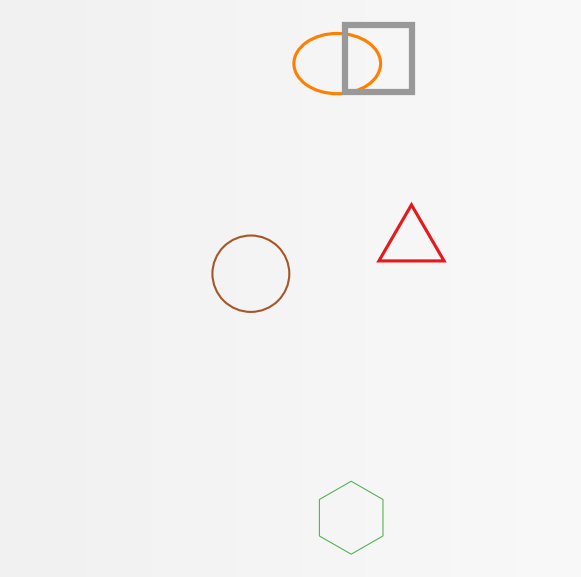[{"shape": "triangle", "thickness": 1.5, "radius": 0.32, "center": [0.708, 0.58]}, {"shape": "hexagon", "thickness": 0.5, "radius": 0.32, "center": [0.604, 0.103]}, {"shape": "oval", "thickness": 1.5, "radius": 0.37, "center": [0.58, 0.889]}, {"shape": "circle", "thickness": 1, "radius": 0.33, "center": [0.432, 0.525]}, {"shape": "square", "thickness": 3, "radius": 0.29, "center": [0.652, 0.898]}]